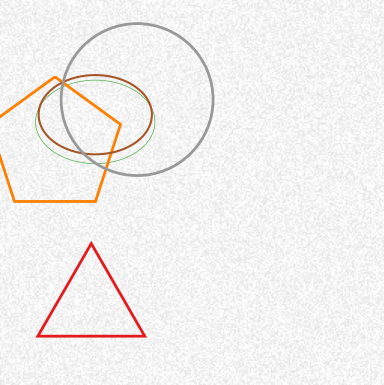[{"shape": "triangle", "thickness": 2, "radius": 0.8, "center": [0.237, 0.207]}, {"shape": "oval", "thickness": 0.5, "radius": 0.77, "center": [0.247, 0.683]}, {"shape": "pentagon", "thickness": 2, "radius": 0.89, "center": [0.143, 0.622]}, {"shape": "oval", "thickness": 1.5, "radius": 0.74, "center": [0.247, 0.702]}, {"shape": "circle", "thickness": 2, "radius": 0.99, "center": [0.356, 0.741]}]